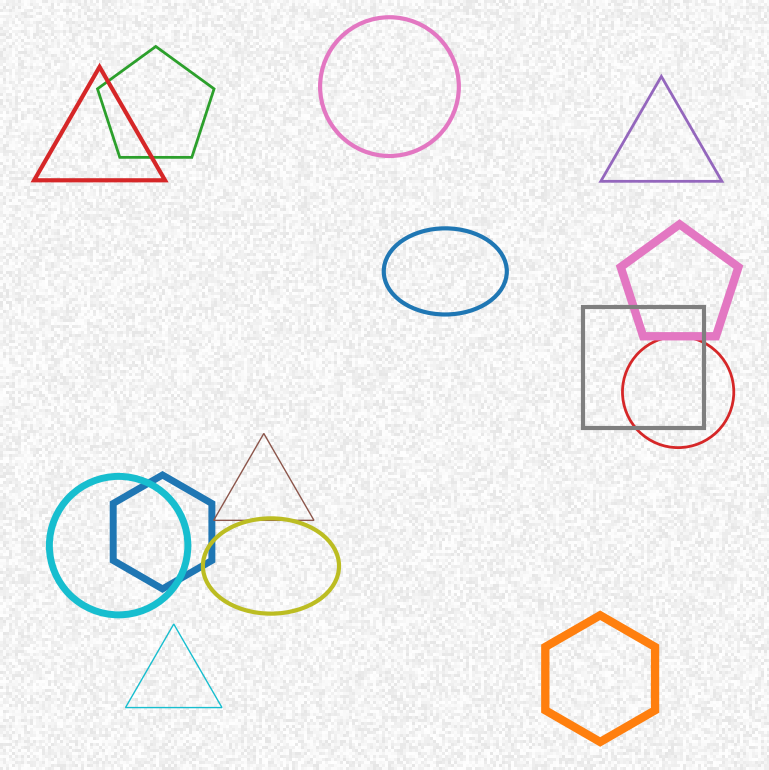[{"shape": "oval", "thickness": 1.5, "radius": 0.4, "center": [0.578, 0.648]}, {"shape": "hexagon", "thickness": 2.5, "radius": 0.37, "center": [0.211, 0.309]}, {"shape": "hexagon", "thickness": 3, "radius": 0.41, "center": [0.779, 0.119]}, {"shape": "pentagon", "thickness": 1, "radius": 0.4, "center": [0.202, 0.86]}, {"shape": "circle", "thickness": 1, "radius": 0.36, "center": [0.881, 0.491]}, {"shape": "triangle", "thickness": 1.5, "radius": 0.49, "center": [0.129, 0.815]}, {"shape": "triangle", "thickness": 1, "radius": 0.45, "center": [0.859, 0.81]}, {"shape": "triangle", "thickness": 0.5, "radius": 0.38, "center": [0.343, 0.362]}, {"shape": "circle", "thickness": 1.5, "radius": 0.45, "center": [0.506, 0.888]}, {"shape": "pentagon", "thickness": 3, "radius": 0.4, "center": [0.883, 0.628]}, {"shape": "square", "thickness": 1.5, "radius": 0.39, "center": [0.836, 0.523]}, {"shape": "oval", "thickness": 1.5, "radius": 0.44, "center": [0.352, 0.265]}, {"shape": "triangle", "thickness": 0.5, "radius": 0.36, "center": [0.226, 0.117]}, {"shape": "circle", "thickness": 2.5, "radius": 0.45, "center": [0.154, 0.291]}]